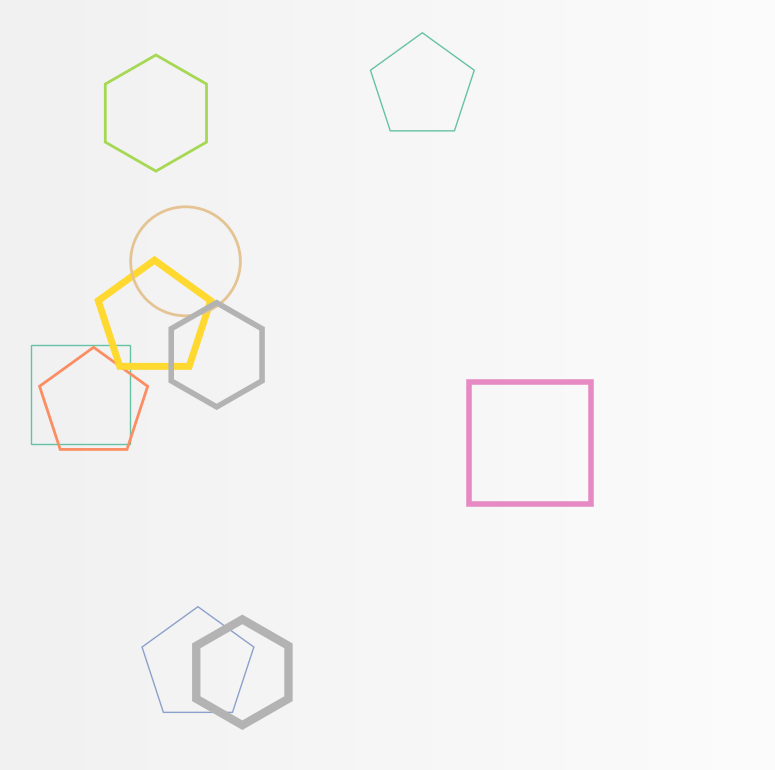[{"shape": "pentagon", "thickness": 0.5, "radius": 0.35, "center": [0.545, 0.887]}, {"shape": "square", "thickness": 0.5, "radius": 0.32, "center": [0.104, 0.488]}, {"shape": "pentagon", "thickness": 1, "radius": 0.37, "center": [0.121, 0.476]}, {"shape": "pentagon", "thickness": 0.5, "radius": 0.38, "center": [0.255, 0.136]}, {"shape": "square", "thickness": 2, "radius": 0.4, "center": [0.684, 0.424]}, {"shape": "hexagon", "thickness": 1, "radius": 0.38, "center": [0.201, 0.853]}, {"shape": "pentagon", "thickness": 2.5, "radius": 0.38, "center": [0.199, 0.586]}, {"shape": "circle", "thickness": 1, "radius": 0.35, "center": [0.239, 0.661]}, {"shape": "hexagon", "thickness": 2, "radius": 0.34, "center": [0.28, 0.539]}, {"shape": "hexagon", "thickness": 3, "radius": 0.34, "center": [0.313, 0.127]}]